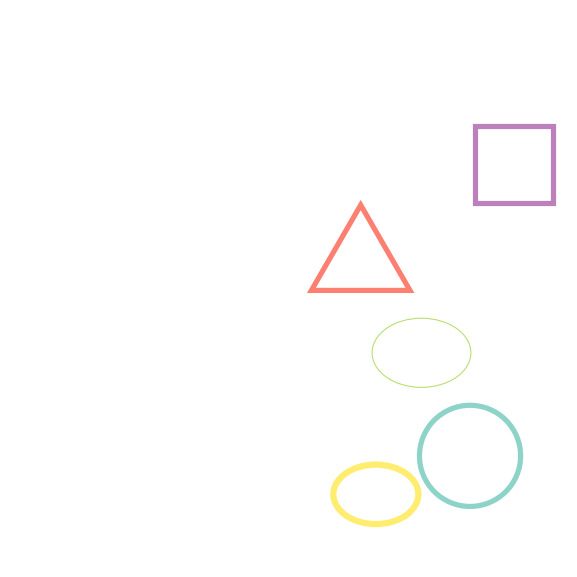[{"shape": "circle", "thickness": 2.5, "radius": 0.44, "center": [0.814, 0.21]}, {"shape": "triangle", "thickness": 2.5, "radius": 0.49, "center": [0.625, 0.546]}, {"shape": "oval", "thickness": 0.5, "radius": 0.43, "center": [0.73, 0.388]}, {"shape": "square", "thickness": 2.5, "radius": 0.33, "center": [0.89, 0.715]}, {"shape": "oval", "thickness": 3, "radius": 0.37, "center": [0.651, 0.143]}]